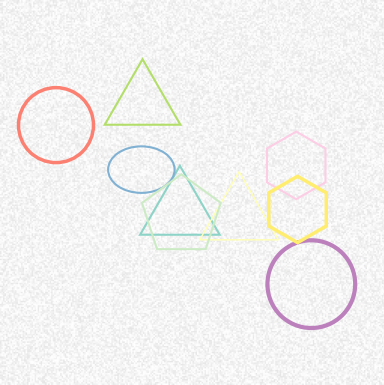[{"shape": "triangle", "thickness": 1.5, "radius": 0.6, "center": [0.467, 0.45]}, {"shape": "triangle", "thickness": 1, "radius": 0.59, "center": [0.621, 0.436]}, {"shape": "circle", "thickness": 2.5, "radius": 0.49, "center": [0.145, 0.675]}, {"shape": "oval", "thickness": 1.5, "radius": 0.43, "center": [0.367, 0.559]}, {"shape": "triangle", "thickness": 1.5, "radius": 0.57, "center": [0.37, 0.733]}, {"shape": "hexagon", "thickness": 1.5, "radius": 0.44, "center": [0.769, 0.57]}, {"shape": "circle", "thickness": 3, "radius": 0.57, "center": [0.809, 0.262]}, {"shape": "pentagon", "thickness": 1.5, "radius": 0.54, "center": [0.471, 0.44]}, {"shape": "hexagon", "thickness": 2.5, "radius": 0.43, "center": [0.773, 0.456]}]